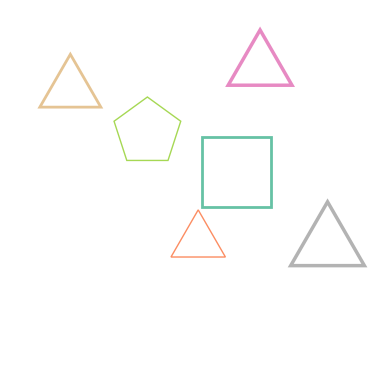[{"shape": "square", "thickness": 2, "radius": 0.45, "center": [0.614, 0.553]}, {"shape": "triangle", "thickness": 1, "radius": 0.41, "center": [0.515, 0.373]}, {"shape": "triangle", "thickness": 2.5, "radius": 0.48, "center": [0.676, 0.826]}, {"shape": "pentagon", "thickness": 1, "radius": 0.46, "center": [0.383, 0.657]}, {"shape": "triangle", "thickness": 2, "radius": 0.46, "center": [0.183, 0.767]}, {"shape": "triangle", "thickness": 2.5, "radius": 0.55, "center": [0.851, 0.365]}]